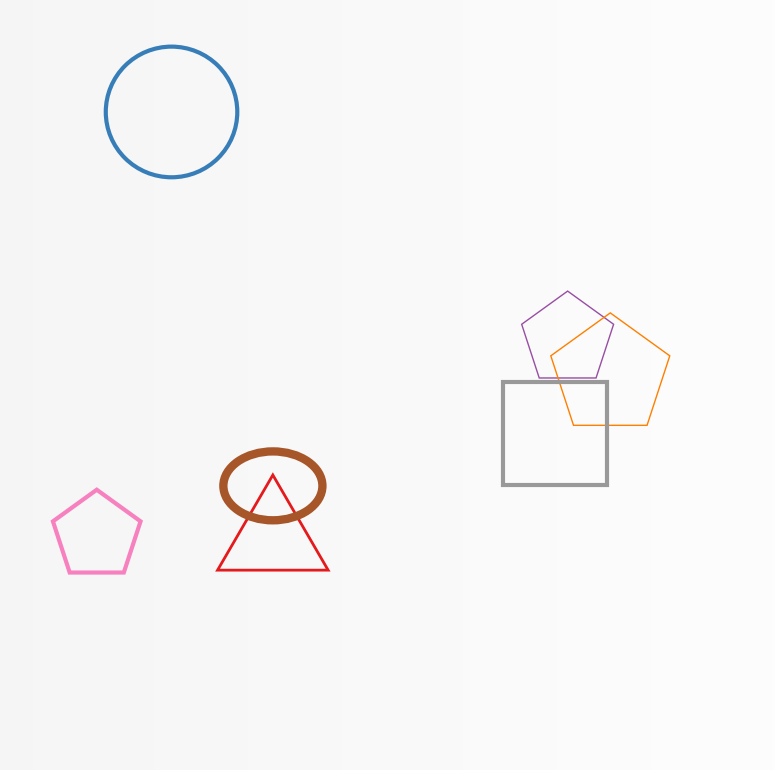[{"shape": "triangle", "thickness": 1, "radius": 0.41, "center": [0.352, 0.301]}, {"shape": "circle", "thickness": 1.5, "radius": 0.42, "center": [0.221, 0.855]}, {"shape": "pentagon", "thickness": 0.5, "radius": 0.31, "center": [0.732, 0.56]}, {"shape": "pentagon", "thickness": 0.5, "radius": 0.4, "center": [0.787, 0.513]}, {"shape": "oval", "thickness": 3, "radius": 0.32, "center": [0.352, 0.369]}, {"shape": "pentagon", "thickness": 1.5, "radius": 0.3, "center": [0.125, 0.305]}, {"shape": "square", "thickness": 1.5, "radius": 0.33, "center": [0.716, 0.437]}]